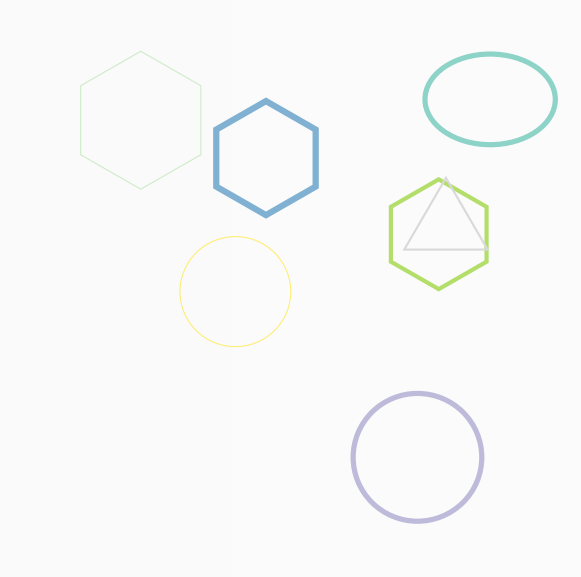[{"shape": "oval", "thickness": 2.5, "radius": 0.56, "center": [0.843, 0.827]}, {"shape": "circle", "thickness": 2.5, "radius": 0.55, "center": [0.718, 0.207]}, {"shape": "hexagon", "thickness": 3, "radius": 0.49, "center": [0.458, 0.725]}, {"shape": "hexagon", "thickness": 2, "radius": 0.48, "center": [0.755, 0.594]}, {"shape": "triangle", "thickness": 1, "radius": 0.41, "center": [0.767, 0.608]}, {"shape": "hexagon", "thickness": 0.5, "radius": 0.6, "center": [0.242, 0.791]}, {"shape": "circle", "thickness": 0.5, "radius": 0.48, "center": [0.405, 0.494]}]